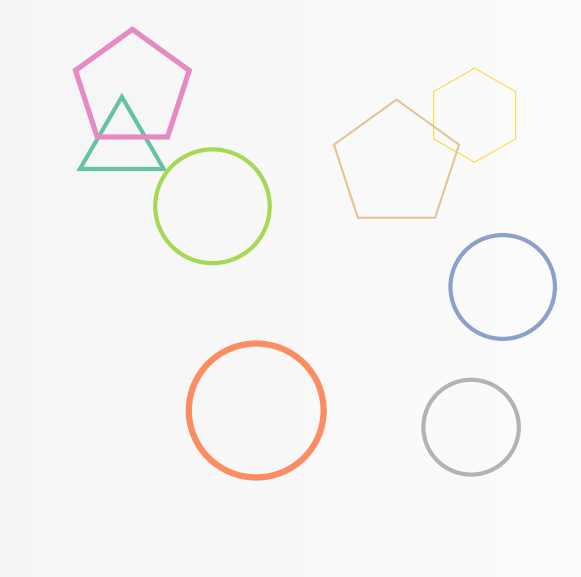[{"shape": "triangle", "thickness": 2, "radius": 0.42, "center": [0.21, 0.748]}, {"shape": "circle", "thickness": 3, "radius": 0.58, "center": [0.441, 0.288]}, {"shape": "circle", "thickness": 2, "radius": 0.45, "center": [0.865, 0.502]}, {"shape": "pentagon", "thickness": 2.5, "radius": 0.51, "center": [0.228, 0.845]}, {"shape": "circle", "thickness": 2, "radius": 0.49, "center": [0.366, 0.642]}, {"shape": "hexagon", "thickness": 0.5, "radius": 0.41, "center": [0.817, 0.8]}, {"shape": "pentagon", "thickness": 1, "radius": 0.57, "center": [0.682, 0.714]}, {"shape": "circle", "thickness": 2, "radius": 0.41, "center": [0.811, 0.259]}]